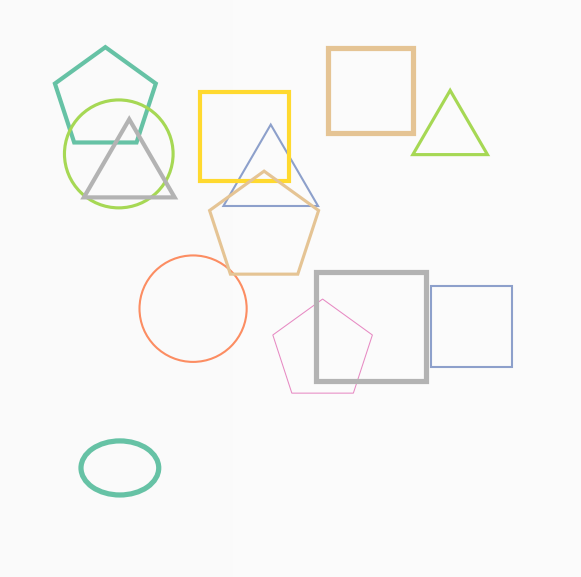[{"shape": "pentagon", "thickness": 2, "radius": 0.46, "center": [0.181, 0.826]}, {"shape": "oval", "thickness": 2.5, "radius": 0.33, "center": [0.206, 0.189]}, {"shape": "circle", "thickness": 1, "radius": 0.46, "center": [0.332, 0.465]}, {"shape": "triangle", "thickness": 1, "radius": 0.47, "center": [0.466, 0.689]}, {"shape": "square", "thickness": 1, "radius": 0.35, "center": [0.811, 0.434]}, {"shape": "pentagon", "thickness": 0.5, "radius": 0.45, "center": [0.555, 0.391]}, {"shape": "circle", "thickness": 1.5, "radius": 0.47, "center": [0.204, 0.733]}, {"shape": "triangle", "thickness": 1.5, "radius": 0.37, "center": [0.774, 0.768]}, {"shape": "square", "thickness": 2, "radius": 0.39, "center": [0.421, 0.763]}, {"shape": "square", "thickness": 2.5, "radius": 0.37, "center": [0.638, 0.842]}, {"shape": "pentagon", "thickness": 1.5, "radius": 0.49, "center": [0.454, 0.604]}, {"shape": "triangle", "thickness": 2, "radius": 0.45, "center": [0.222, 0.702]}, {"shape": "square", "thickness": 2.5, "radius": 0.47, "center": [0.638, 0.433]}]